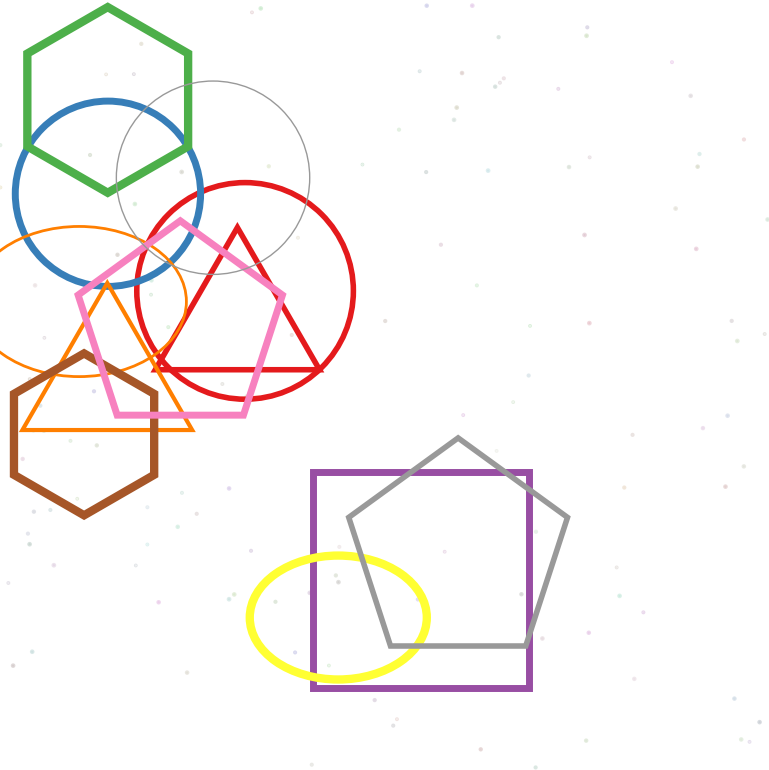[{"shape": "triangle", "thickness": 2, "radius": 0.62, "center": [0.308, 0.581]}, {"shape": "circle", "thickness": 2, "radius": 0.7, "center": [0.318, 0.622]}, {"shape": "circle", "thickness": 2.5, "radius": 0.6, "center": [0.14, 0.748]}, {"shape": "hexagon", "thickness": 3, "radius": 0.6, "center": [0.14, 0.87]}, {"shape": "square", "thickness": 2.5, "radius": 0.7, "center": [0.547, 0.247]}, {"shape": "oval", "thickness": 1, "radius": 0.7, "center": [0.103, 0.608]}, {"shape": "triangle", "thickness": 1.5, "radius": 0.64, "center": [0.139, 0.505]}, {"shape": "oval", "thickness": 3, "radius": 0.57, "center": [0.439, 0.198]}, {"shape": "hexagon", "thickness": 3, "radius": 0.53, "center": [0.109, 0.436]}, {"shape": "pentagon", "thickness": 2.5, "radius": 0.7, "center": [0.234, 0.574]}, {"shape": "pentagon", "thickness": 2, "radius": 0.75, "center": [0.595, 0.282]}, {"shape": "circle", "thickness": 0.5, "radius": 0.63, "center": [0.277, 0.769]}]